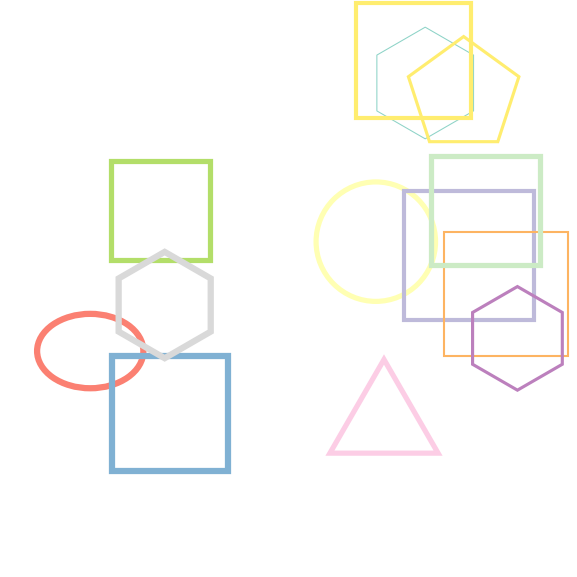[{"shape": "hexagon", "thickness": 0.5, "radius": 0.48, "center": [0.736, 0.855]}, {"shape": "circle", "thickness": 2.5, "radius": 0.52, "center": [0.651, 0.581]}, {"shape": "square", "thickness": 2, "radius": 0.56, "center": [0.812, 0.557]}, {"shape": "oval", "thickness": 3, "radius": 0.46, "center": [0.156, 0.391]}, {"shape": "square", "thickness": 3, "radius": 0.5, "center": [0.294, 0.283]}, {"shape": "square", "thickness": 1, "radius": 0.54, "center": [0.876, 0.49]}, {"shape": "square", "thickness": 2.5, "radius": 0.43, "center": [0.279, 0.635]}, {"shape": "triangle", "thickness": 2.5, "radius": 0.54, "center": [0.665, 0.269]}, {"shape": "hexagon", "thickness": 3, "radius": 0.46, "center": [0.285, 0.471]}, {"shape": "hexagon", "thickness": 1.5, "radius": 0.45, "center": [0.896, 0.413]}, {"shape": "square", "thickness": 2.5, "radius": 0.47, "center": [0.841, 0.635]}, {"shape": "pentagon", "thickness": 1.5, "radius": 0.5, "center": [0.803, 0.835]}, {"shape": "square", "thickness": 2, "radius": 0.5, "center": [0.716, 0.895]}]